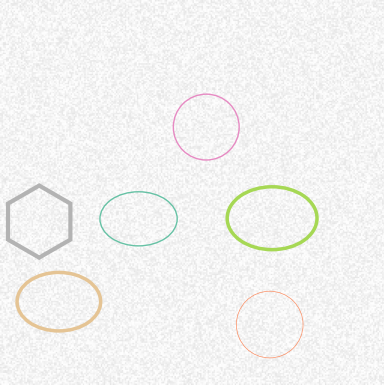[{"shape": "oval", "thickness": 1, "radius": 0.5, "center": [0.36, 0.432]}, {"shape": "circle", "thickness": 0.5, "radius": 0.43, "center": [0.701, 0.157]}, {"shape": "circle", "thickness": 1, "radius": 0.43, "center": [0.536, 0.67]}, {"shape": "oval", "thickness": 2.5, "radius": 0.58, "center": [0.707, 0.433]}, {"shape": "oval", "thickness": 2.5, "radius": 0.54, "center": [0.153, 0.216]}, {"shape": "hexagon", "thickness": 3, "radius": 0.47, "center": [0.102, 0.424]}]